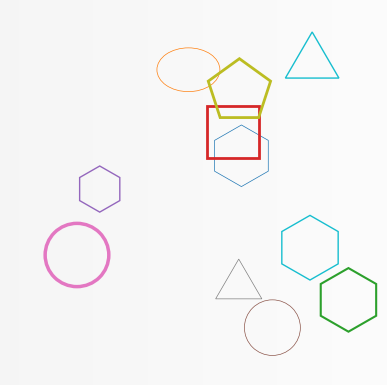[{"shape": "hexagon", "thickness": 0.5, "radius": 0.4, "center": [0.623, 0.595]}, {"shape": "oval", "thickness": 0.5, "radius": 0.41, "center": [0.486, 0.819]}, {"shape": "hexagon", "thickness": 1.5, "radius": 0.41, "center": [0.899, 0.221]}, {"shape": "square", "thickness": 2, "radius": 0.33, "center": [0.602, 0.656]}, {"shape": "hexagon", "thickness": 1, "radius": 0.3, "center": [0.257, 0.509]}, {"shape": "circle", "thickness": 0.5, "radius": 0.36, "center": [0.703, 0.149]}, {"shape": "circle", "thickness": 2.5, "radius": 0.41, "center": [0.199, 0.338]}, {"shape": "triangle", "thickness": 0.5, "radius": 0.34, "center": [0.616, 0.258]}, {"shape": "pentagon", "thickness": 2, "radius": 0.42, "center": [0.618, 0.763]}, {"shape": "hexagon", "thickness": 1, "radius": 0.42, "center": [0.8, 0.357]}, {"shape": "triangle", "thickness": 1, "radius": 0.4, "center": [0.806, 0.837]}]